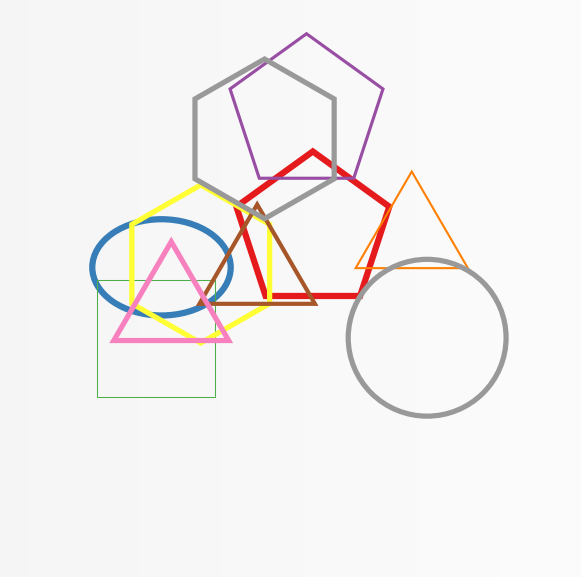[{"shape": "pentagon", "thickness": 3, "radius": 0.69, "center": [0.538, 0.599]}, {"shape": "oval", "thickness": 3, "radius": 0.6, "center": [0.278, 0.536]}, {"shape": "square", "thickness": 0.5, "radius": 0.51, "center": [0.269, 0.414]}, {"shape": "pentagon", "thickness": 1.5, "radius": 0.69, "center": [0.527, 0.802]}, {"shape": "triangle", "thickness": 1, "radius": 0.56, "center": [0.708, 0.591]}, {"shape": "hexagon", "thickness": 2.5, "radius": 0.68, "center": [0.345, 0.542]}, {"shape": "triangle", "thickness": 2, "radius": 0.57, "center": [0.442, 0.53]}, {"shape": "triangle", "thickness": 2.5, "radius": 0.57, "center": [0.295, 0.467]}, {"shape": "hexagon", "thickness": 2.5, "radius": 0.69, "center": [0.455, 0.759]}, {"shape": "circle", "thickness": 2.5, "radius": 0.68, "center": [0.735, 0.414]}]